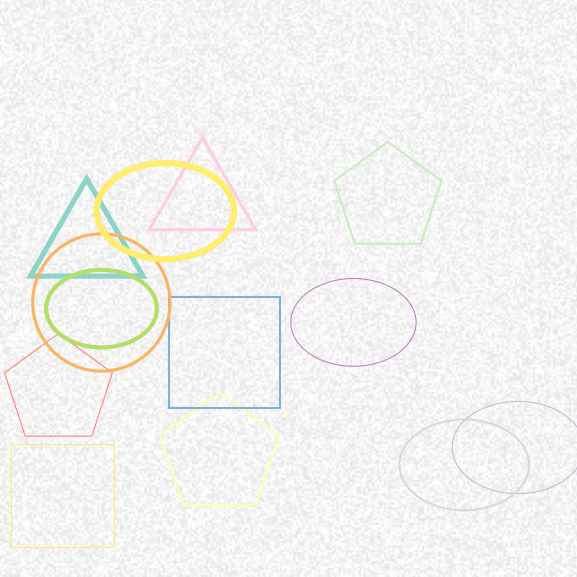[{"shape": "triangle", "thickness": 2.5, "radius": 0.56, "center": [0.15, 0.577]}, {"shape": "pentagon", "thickness": 1, "radius": 0.54, "center": [0.38, 0.212]}, {"shape": "oval", "thickness": 0.5, "radius": 0.57, "center": [0.897, 0.224]}, {"shape": "pentagon", "thickness": 0.5, "radius": 0.49, "center": [0.101, 0.323]}, {"shape": "square", "thickness": 1, "radius": 0.48, "center": [0.388, 0.388]}, {"shape": "circle", "thickness": 1.5, "radius": 0.59, "center": [0.176, 0.475]}, {"shape": "oval", "thickness": 2, "radius": 0.48, "center": [0.176, 0.465]}, {"shape": "triangle", "thickness": 1.5, "radius": 0.53, "center": [0.351, 0.655]}, {"shape": "oval", "thickness": 1, "radius": 0.56, "center": [0.804, 0.194]}, {"shape": "oval", "thickness": 0.5, "radius": 0.54, "center": [0.612, 0.441]}, {"shape": "pentagon", "thickness": 1, "radius": 0.49, "center": [0.672, 0.656]}, {"shape": "square", "thickness": 0.5, "radius": 0.45, "center": [0.108, 0.141]}, {"shape": "oval", "thickness": 3, "radius": 0.59, "center": [0.286, 0.634]}]